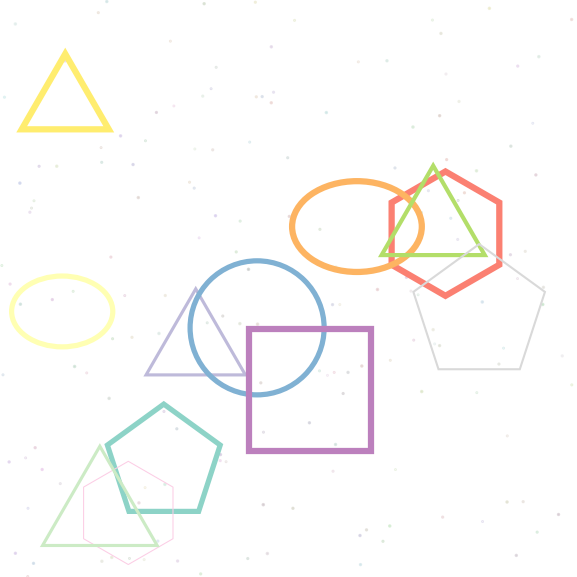[{"shape": "pentagon", "thickness": 2.5, "radius": 0.51, "center": [0.284, 0.197]}, {"shape": "oval", "thickness": 2.5, "radius": 0.44, "center": [0.108, 0.46]}, {"shape": "triangle", "thickness": 1.5, "radius": 0.5, "center": [0.339, 0.4]}, {"shape": "hexagon", "thickness": 3, "radius": 0.54, "center": [0.771, 0.595]}, {"shape": "circle", "thickness": 2.5, "radius": 0.58, "center": [0.445, 0.431]}, {"shape": "oval", "thickness": 3, "radius": 0.56, "center": [0.618, 0.607]}, {"shape": "triangle", "thickness": 2, "radius": 0.52, "center": [0.75, 0.609]}, {"shape": "hexagon", "thickness": 0.5, "radius": 0.45, "center": [0.222, 0.111]}, {"shape": "pentagon", "thickness": 1, "radius": 0.6, "center": [0.83, 0.457]}, {"shape": "square", "thickness": 3, "radius": 0.53, "center": [0.537, 0.324]}, {"shape": "triangle", "thickness": 1.5, "radius": 0.57, "center": [0.173, 0.112]}, {"shape": "triangle", "thickness": 3, "radius": 0.44, "center": [0.113, 0.819]}]